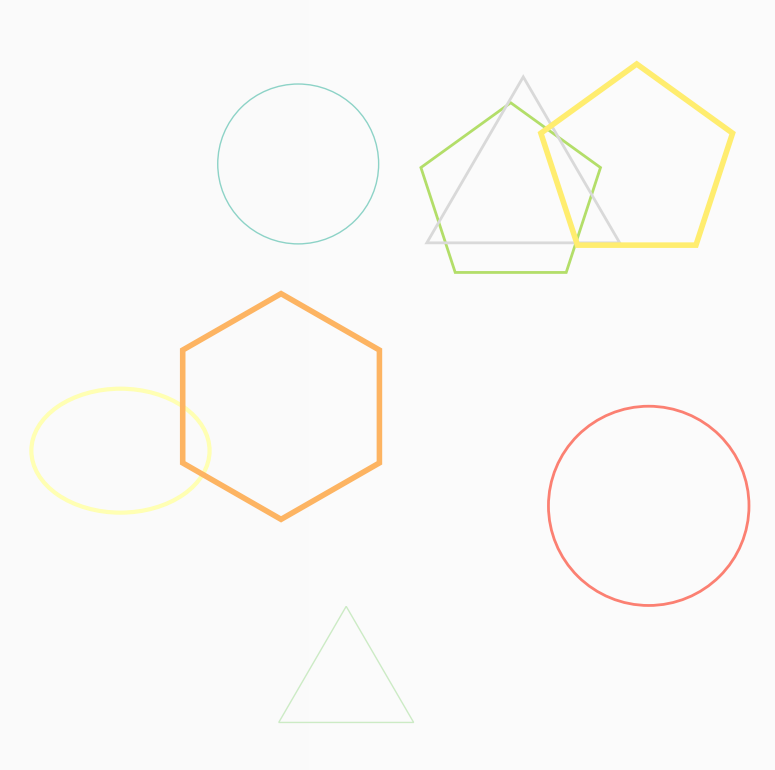[{"shape": "circle", "thickness": 0.5, "radius": 0.52, "center": [0.385, 0.787]}, {"shape": "oval", "thickness": 1.5, "radius": 0.57, "center": [0.155, 0.415]}, {"shape": "circle", "thickness": 1, "radius": 0.65, "center": [0.837, 0.343]}, {"shape": "hexagon", "thickness": 2, "radius": 0.73, "center": [0.363, 0.472]}, {"shape": "pentagon", "thickness": 1, "radius": 0.61, "center": [0.659, 0.745]}, {"shape": "triangle", "thickness": 1, "radius": 0.72, "center": [0.675, 0.756]}, {"shape": "triangle", "thickness": 0.5, "radius": 0.5, "center": [0.447, 0.112]}, {"shape": "pentagon", "thickness": 2, "radius": 0.65, "center": [0.822, 0.787]}]